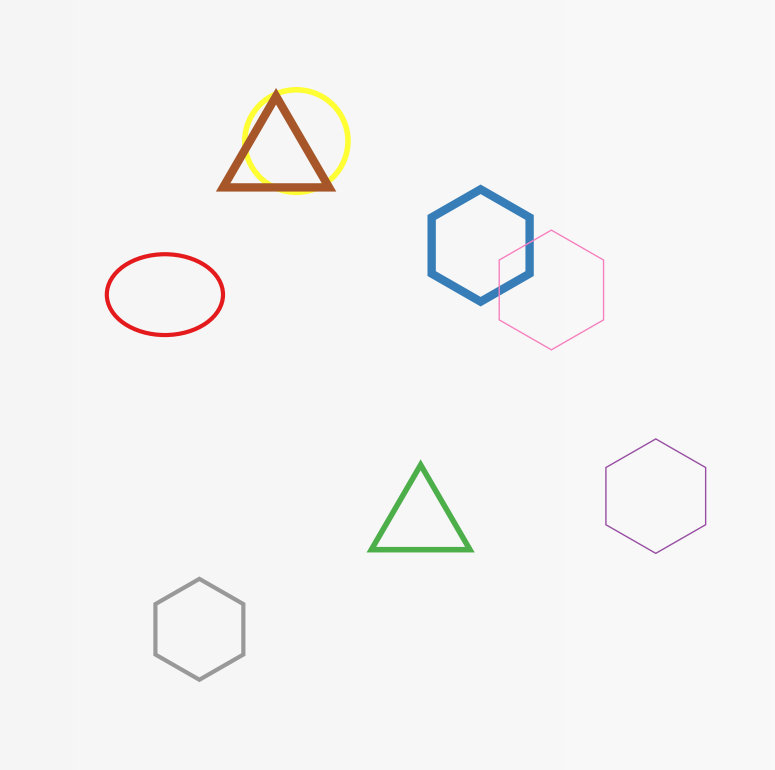[{"shape": "oval", "thickness": 1.5, "radius": 0.37, "center": [0.213, 0.617]}, {"shape": "hexagon", "thickness": 3, "radius": 0.36, "center": [0.62, 0.681]}, {"shape": "triangle", "thickness": 2, "radius": 0.37, "center": [0.543, 0.323]}, {"shape": "hexagon", "thickness": 0.5, "radius": 0.37, "center": [0.846, 0.356]}, {"shape": "circle", "thickness": 2, "radius": 0.33, "center": [0.382, 0.817]}, {"shape": "triangle", "thickness": 3, "radius": 0.39, "center": [0.356, 0.796]}, {"shape": "hexagon", "thickness": 0.5, "radius": 0.39, "center": [0.711, 0.623]}, {"shape": "hexagon", "thickness": 1.5, "radius": 0.33, "center": [0.257, 0.183]}]